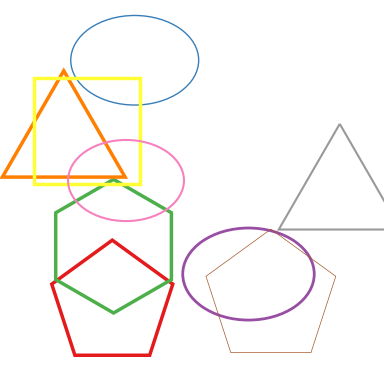[{"shape": "pentagon", "thickness": 2.5, "radius": 0.83, "center": [0.292, 0.211]}, {"shape": "oval", "thickness": 1, "radius": 0.83, "center": [0.35, 0.843]}, {"shape": "hexagon", "thickness": 2.5, "radius": 0.87, "center": [0.295, 0.361]}, {"shape": "oval", "thickness": 2, "radius": 0.85, "center": [0.645, 0.288]}, {"shape": "triangle", "thickness": 2.5, "radius": 0.92, "center": [0.166, 0.632]}, {"shape": "square", "thickness": 2.5, "radius": 0.69, "center": [0.226, 0.659]}, {"shape": "pentagon", "thickness": 0.5, "radius": 0.89, "center": [0.704, 0.228]}, {"shape": "oval", "thickness": 1.5, "radius": 0.75, "center": [0.327, 0.531]}, {"shape": "triangle", "thickness": 1.5, "radius": 0.91, "center": [0.882, 0.495]}]